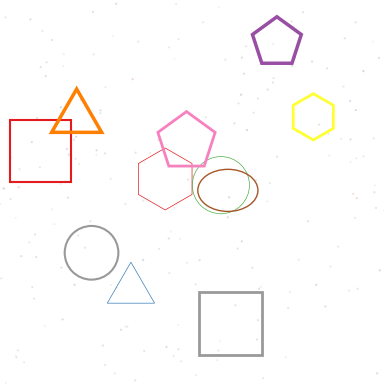[{"shape": "hexagon", "thickness": 0.5, "radius": 0.4, "center": [0.429, 0.535]}, {"shape": "square", "thickness": 1.5, "radius": 0.4, "center": [0.105, 0.607]}, {"shape": "triangle", "thickness": 0.5, "radius": 0.35, "center": [0.34, 0.248]}, {"shape": "circle", "thickness": 0.5, "radius": 0.37, "center": [0.574, 0.519]}, {"shape": "pentagon", "thickness": 2.5, "radius": 0.33, "center": [0.719, 0.89]}, {"shape": "triangle", "thickness": 2.5, "radius": 0.37, "center": [0.199, 0.694]}, {"shape": "hexagon", "thickness": 2, "radius": 0.3, "center": [0.814, 0.697]}, {"shape": "oval", "thickness": 1, "radius": 0.39, "center": [0.592, 0.506]}, {"shape": "pentagon", "thickness": 2, "radius": 0.39, "center": [0.484, 0.632]}, {"shape": "circle", "thickness": 1.5, "radius": 0.35, "center": [0.238, 0.343]}, {"shape": "square", "thickness": 2, "radius": 0.41, "center": [0.599, 0.16]}]